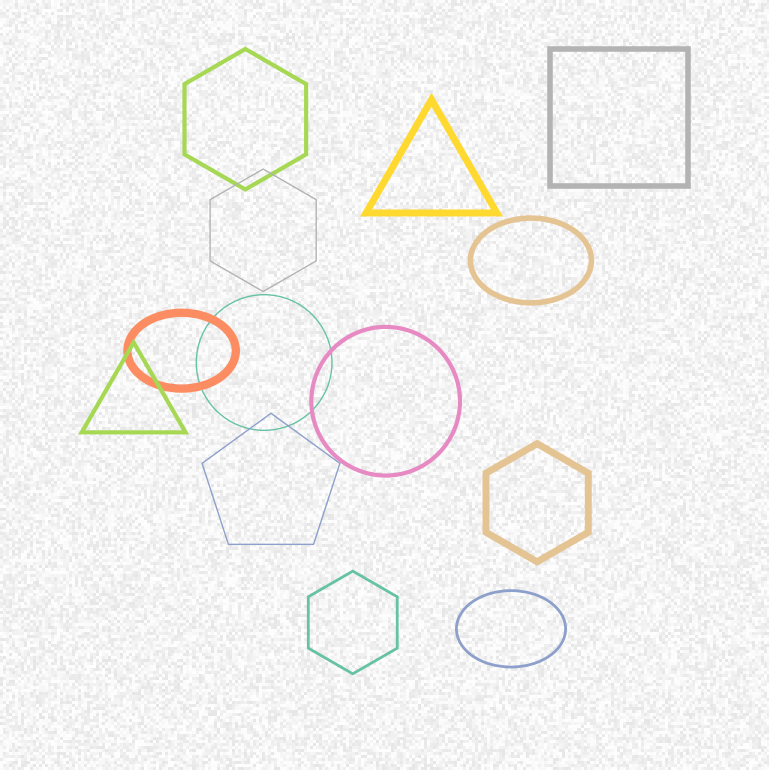[{"shape": "hexagon", "thickness": 1, "radius": 0.33, "center": [0.458, 0.192]}, {"shape": "circle", "thickness": 0.5, "radius": 0.44, "center": [0.343, 0.529]}, {"shape": "oval", "thickness": 3, "radius": 0.35, "center": [0.236, 0.545]}, {"shape": "pentagon", "thickness": 0.5, "radius": 0.47, "center": [0.352, 0.369]}, {"shape": "oval", "thickness": 1, "radius": 0.35, "center": [0.664, 0.183]}, {"shape": "circle", "thickness": 1.5, "radius": 0.48, "center": [0.501, 0.479]}, {"shape": "triangle", "thickness": 1.5, "radius": 0.39, "center": [0.174, 0.477]}, {"shape": "hexagon", "thickness": 1.5, "radius": 0.46, "center": [0.319, 0.845]}, {"shape": "triangle", "thickness": 2.5, "radius": 0.49, "center": [0.56, 0.772]}, {"shape": "oval", "thickness": 2, "radius": 0.39, "center": [0.69, 0.662]}, {"shape": "hexagon", "thickness": 2.5, "radius": 0.38, "center": [0.698, 0.347]}, {"shape": "hexagon", "thickness": 0.5, "radius": 0.4, "center": [0.342, 0.701]}, {"shape": "square", "thickness": 2, "radius": 0.45, "center": [0.804, 0.847]}]